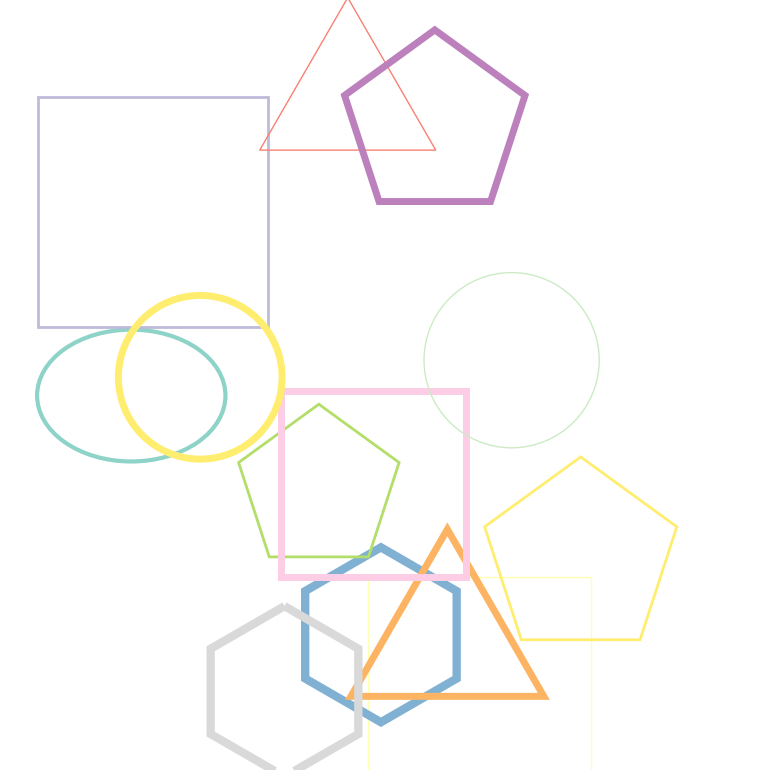[{"shape": "oval", "thickness": 1.5, "radius": 0.61, "center": [0.17, 0.486]}, {"shape": "square", "thickness": 0.5, "radius": 0.72, "center": [0.623, 0.106]}, {"shape": "square", "thickness": 1, "radius": 0.75, "center": [0.199, 0.725]}, {"shape": "triangle", "thickness": 0.5, "radius": 0.66, "center": [0.452, 0.871]}, {"shape": "hexagon", "thickness": 3, "radius": 0.57, "center": [0.495, 0.176]}, {"shape": "triangle", "thickness": 2.5, "radius": 0.72, "center": [0.581, 0.168]}, {"shape": "pentagon", "thickness": 1, "radius": 0.55, "center": [0.414, 0.365]}, {"shape": "square", "thickness": 2.5, "radius": 0.6, "center": [0.485, 0.371]}, {"shape": "hexagon", "thickness": 3, "radius": 0.55, "center": [0.369, 0.102]}, {"shape": "pentagon", "thickness": 2.5, "radius": 0.62, "center": [0.565, 0.838]}, {"shape": "circle", "thickness": 0.5, "radius": 0.57, "center": [0.664, 0.532]}, {"shape": "pentagon", "thickness": 1, "radius": 0.66, "center": [0.754, 0.275]}, {"shape": "circle", "thickness": 2.5, "radius": 0.53, "center": [0.26, 0.51]}]